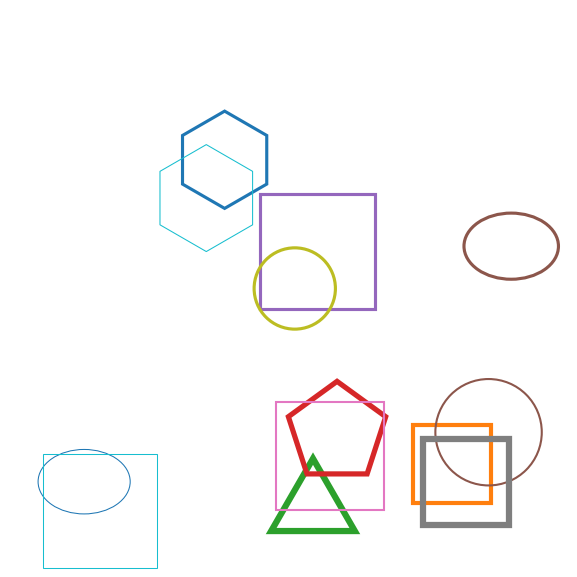[{"shape": "hexagon", "thickness": 1.5, "radius": 0.42, "center": [0.389, 0.722]}, {"shape": "oval", "thickness": 0.5, "radius": 0.4, "center": [0.146, 0.165]}, {"shape": "square", "thickness": 2, "radius": 0.34, "center": [0.782, 0.196]}, {"shape": "triangle", "thickness": 3, "radius": 0.42, "center": [0.542, 0.121]}, {"shape": "pentagon", "thickness": 2.5, "radius": 0.44, "center": [0.584, 0.25]}, {"shape": "square", "thickness": 1.5, "radius": 0.5, "center": [0.55, 0.563]}, {"shape": "circle", "thickness": 1, "radius": 0.46, "center": [0.846, 0.251]}, {"shape": "oval", "thickness": 1.5, "radius": 0.41, "center": [0.885, 0.573]}, {"shape": "square", "thickness": 1, "radius": 0.47, "center": [0.572, 0.209]}, {"shape": "square", "thickness": 3, "radius": 0.37, "center": [0.807, 0.165]}, {"shape": "circle", "thickness": 1.5, "radius": 0.35, "center": [0.51, 0.5]}, {"shape": "square", "thickness": 0.5, "radius": 0.49, "center": [0.174, 0.115]}, {"shape": "hexagon", "thickness": 0.5, "radius": 0.46, "center": [0.357, 0.656]}]